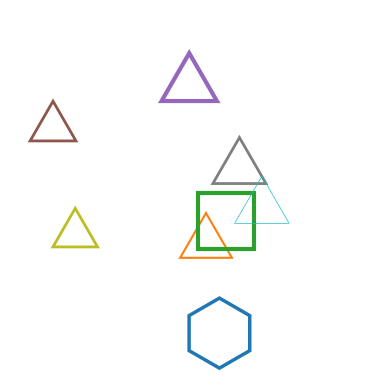[{"shape": "hexagon", "thickness": 2.5, "radius": 0.45, "center": [0.57, 0.135]}, {"shape": "triangle", "thickness": 1.5, "radius": 0.39, "center": [0.535, 0.369]}, {"shape": "square", "thickness": 3, "radius": 0.36, "center": [0.588, 0.426]}, {"shape": "triangle", "thickness": 3, "radius": 0.41, "center": [0.492, 0.779]}, {"shape": "triangle", "thickness": 2, "radius": 0.34, "center": [0.138, 0.668]}, {"shape": "triangle", "thickness": 2, "radius": 0.4, "center": [0.622, 0.563]}, {"shape": "triangle", "thickness": 2, "radius": 0.33, "center": [0.195, 0.392]}, {"shape": "triangle", "thickness": 0.5, "radius": 0.41, "center": [0.68, 0.461]}]